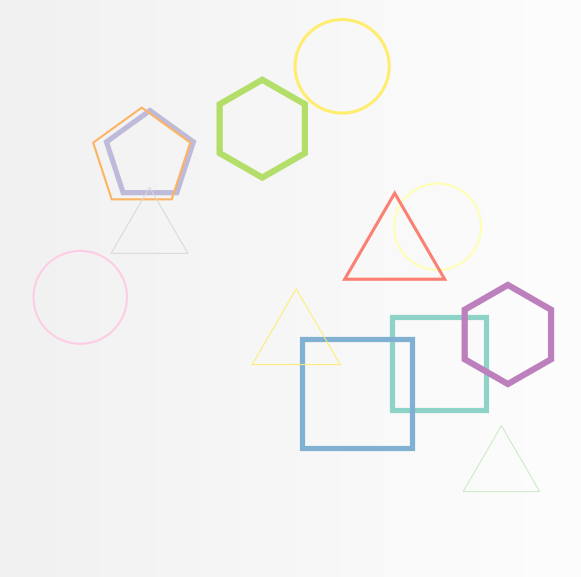[{"shape": "square", "thickness": 2.5, "radius": 0.41, "center": [0.755, 0.37]}, {"shape": "circle", "thickness": 1, "radius": 0.37, "center": [0.753, 0.606]}, {"shape": "pentagon", "thickness": 2.5, "radius": 0.39, "center": [0.258, 0.729]}, {"shape": "triangle", "thickness": 1.5, "radius": 0.5, "center": [0.679, 0.565]}, {"shape": "square", "thickness": 2.5, "radius": 0.47, "center": [0.614, 0.317]}, {"shape": "pentagon", "thickness": 1, "radius": 0.44, "center": [0.244, 0.725]}, {"shape": "hexagon", "thickness": 3, "radius": 0.42, "center": [0.451, 0.776]}, {"shape": "circle", "thickness": 1, "radius": 0.4, "center": [0.138, 0.484]}, {"shape": "triangle", "thickness": 0.5, "radius": 0.38, "center": [0.257, 0.599]}, {"shape": "hexagon", "thickness": 3, "radius": 0.43, "center": [0.874, 0.42]}, {"shape": "triangle", "thickness": 0.5, "radius": 0.38, "center": [0.863, 0.186]}, {"shape": "triangle", "thickness": 0.5, "radius": 0.44, "center": [0.51, 0.412]}, {"shape": "circle", "thickness": 1.5, "radius": 0.4, "center": [0.589, 0.884]}]